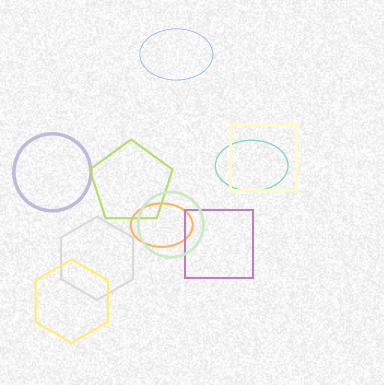[{"shape": "oval", "thickness": 1, "radius": 0.47, "center": [0.654, 0.57]}, {"shape": "square", "thickness": 2, "radius": 0.43, "center": [0.683, 0.593]}, {"shape": "circle", "thickness": 2.5, "radius": 0.5, "center": [0.136, 0.553]}, {"shape": "oval", "thickness": 0.5, "radius": 0.48, "center": [0.458, 0.859]}, {"shape": "oval", "thickness": 1.5, "radius": 0.4, "center": [0.42, 0.415]}, {"shape": "pentagon", "thickness": 1.5, "radius": 0.57, "center": [0.341, 0.525]}, {"shape": "hexagon", "thickness": 1.5, "radius": 0.54, "center": [0.252, 0.329]}, {"shape": "square", "thickness": 1.5, "radius": 0.44, "center": [0.57, 0.365]}, {"shape": "circle", "thickness": 2, "radius": 0.42, "center": [0.444, 0.416]}, {"shape": "hexagon", "thickness": 1.5, "radius": 0.54, "center": [0.186, 0.218]}]